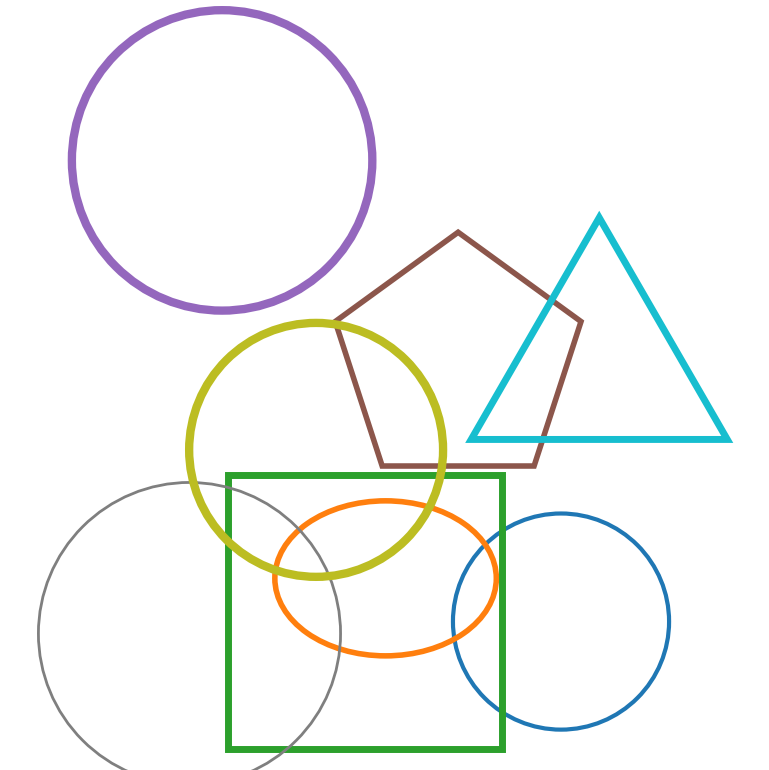[{"shape": "circle", "thickness": 1.5, "radius": 0.7, "center": [0.729, 0.193]}, {"shape": "oval", "thickness": 2, "radius": 0.72, "center": [0.501, 0.249]}, {"shape": "square", "thickness": 2.5, "radius": 0.89, "center": [0.474, 0.205]}, {"shape": "circle", "thickness": 3, "radius": 0.98, "center": [0.288, 0.792]}, {"shape": "pentagon", "thickness": 2, "radius": 0.84, "center": [0.595, 0.531]}, {"shape": "circle", "thickness": 1, "radius": 0.98, "center": [0.246, 0.177]}, {"shape": "circle", "thickness": 3, "radius": 0.82, "center": [0.411, 0.416]}, {"shape": "triangle", "thickness": 2.5, "radius": 0.96, "center": [0.778, 0.525]}]